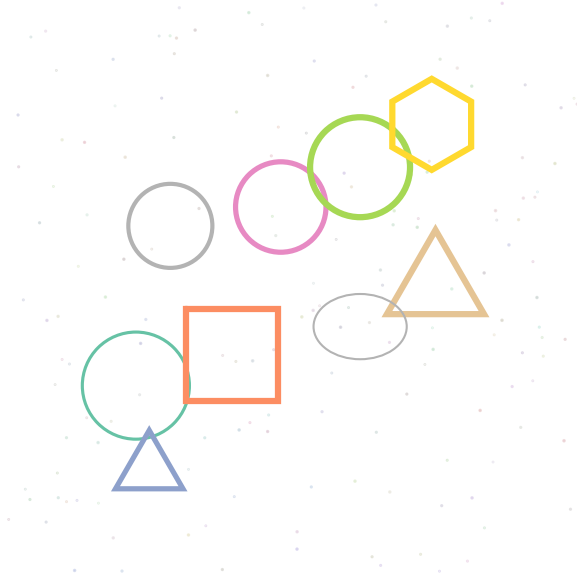[{"shape": "circle", "thickness": 1.5, "radius": 0.46, "center": [0.235, 0.331]}, {"shape": "square", "thickness": 3, "radius": 0.4, "center": [0.401, 0.385]}, {"shape": "triangle", "thickness": 2.5, "radius": 0.34, "center": [0.258, 0.186]}, {"shape": "circle", "thickness": 2.5, "radius": 0.39, "center": [0.486, 0.641]}, {"shape": "circle", "thickness": 3, "radius": 0.43, "center": [0.623, 0.71]}, {"shape": "hexagon", "thickness": 3, "radius": 0.39, "center": [0.748, 0.784]}, {"shape": "triangle", "thickness": 3, "radius": 0.49, "center": [0.754, 0.504]}, {"shape": "circle", "thickness": 2, "radius": 0.36, "center": [0.295, 0.608]}, {"shape": "oval", "thickness": 1, "radius": 0.4, "center": [0.624, 0.434]}]